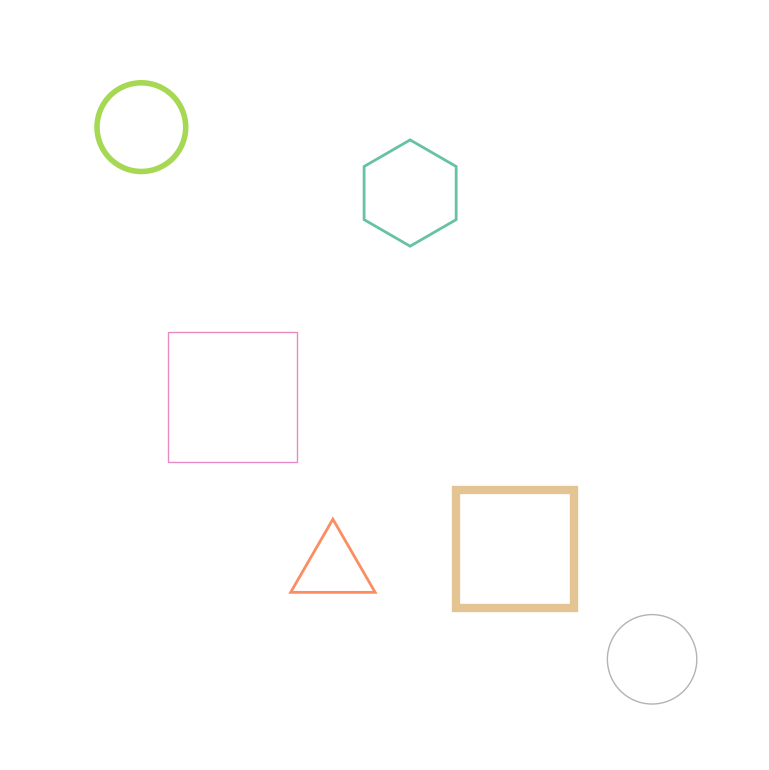[{"shape": "hexagon", "thickness": 1, "radius": 0.35, "center": [0.533, 0.749]}, {"shape": "triangle", "thickness": 1, "radius": 0.32, "center": [0.432, 0.262]}, {"shape": "square", "thickness": 0.5, "radius": 0.42, "center": [0.302, 0.484]}, {"shape": "circle", "thickness": 2, "radius": 0.29, "center": [0.184, 0.835]}, {"shape": "square", "thickness": 3, "radius": 0.38, "center": [0.669, 0.287]}, {"shape": "circle", "thickness": 0.5, "radius": 0.29, "center": [0.847, 0.144]}]